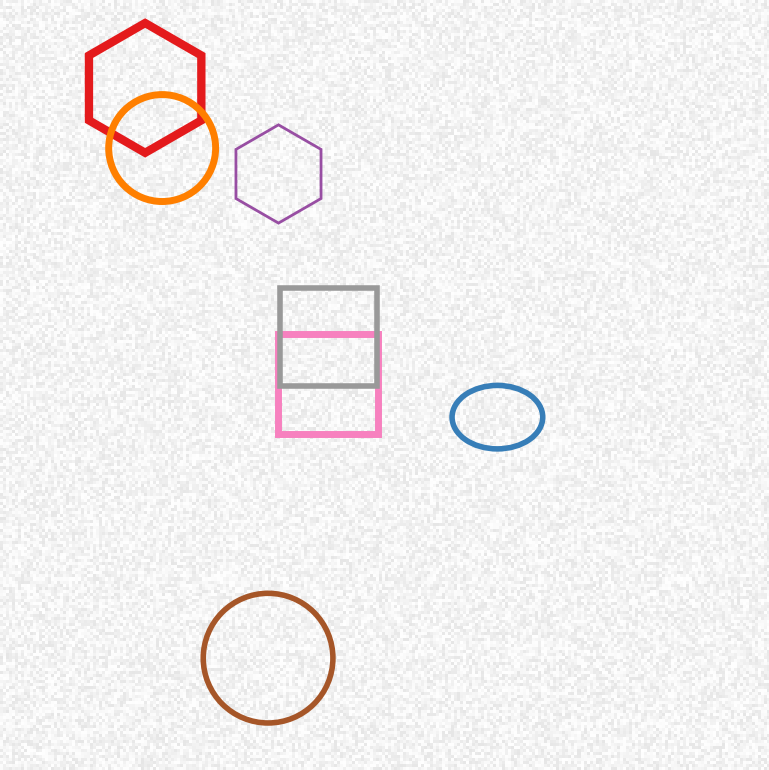[{"shape": "hexagon", "thickness": 3, "radius": 0.42, "center": [0.189, 0.886]}, {"shape": "oval", "thickness": 2, "radius": 0.29, "center": [0.646, 0.458]}, {"shape": "hexagon", "thickness": 1, "radius": 0.32, "center": [0.362, 0.774]}, {"shape": "circle", "thickness": 2.5, "radius": 0.35, "center": [0.211, 0.808]}, {"shape": "circle", "thickness": 2, "radius": 0.42, "center": [0.348, 0.145]}, {"shape": "square", "thickness": 2.5, "radius": 0.33, "center": [0.426, 0.502]}, {"shape": "square", "thickness": 2, "radius": 0.32, "center": [0.427, 0.562]}]